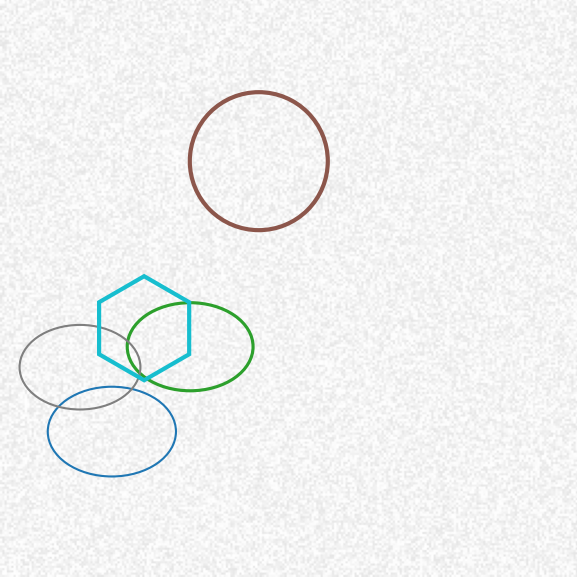[{"shape": "oval", "thickness": 1, "radius": 0.55, "center": [0.194, 0.252]}, {"shape": "oval", "thickness": 1.5, "radius": 0.54, "center": [0.329, 0.399]}, {"shape": "circle", "thickness": 2, "radius": 0.6, "center": [0.448, 0.72]}, {"shape": "oval", "thickness": 1, "radius": 0.52, "center": [0.138, 0.363]}, {"shape": "hexagon", "thickness": 2, "radius": 0.45, "center": [0.25, 0.431]}]